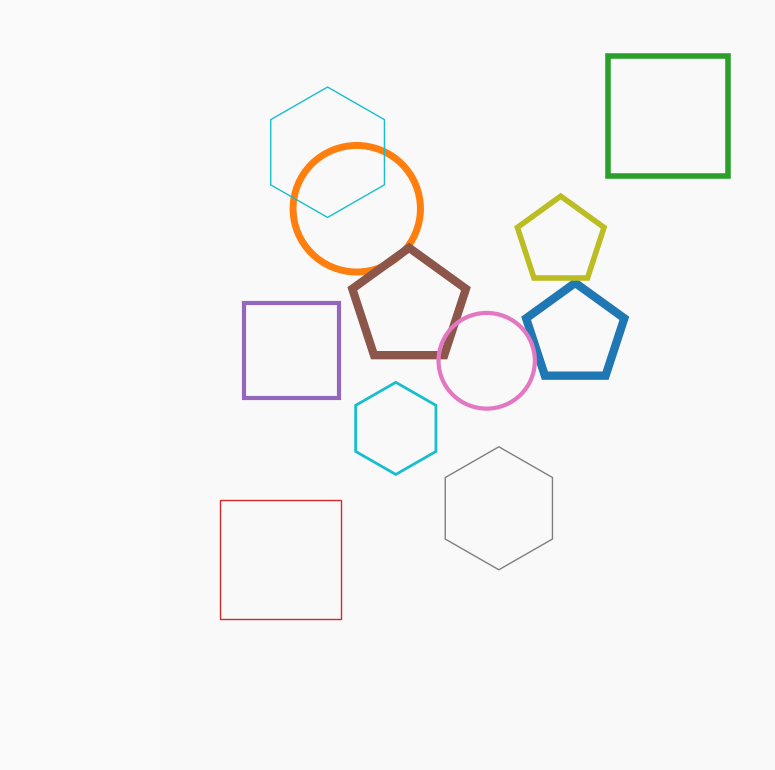[{"shape": "pentagon", "thickness": 3, "radius": 0.33, "center": [0.742, 0.566]}, {"shape": "circle", "thickness": 2.5, "radius": 0.41, "center": [0.46, 0.729]}, {"shape": "square", "thickness": 2, "radius": 0.39, "center": [0.862, 0.85]}, {"shape": "square", "thickness": 0.5, "radius": 0.39, "center": [0.362, 0.273]}, {"shape": "square", "thickness": 1.5, "radius": 0.31, "center": [0.376, 0.544]}, {"shape": "pentagon", "thickness": 3, "radius": 0.39, "center": [0.528, 0.601]}, {"shape": "circle", "thickness": 1.5, "radius": 0.31, "center": [0.628, 0.531]}, {"shape": "hexagon", "thickness": 0.5, "radius": 0.4, "center": [0.644, 0.34]}, {"shape": "pentagon", "thickness": 2, "radius": 0.29, "center": [0.724, 0.686]}, {"shape": "hexagon", "thickness": 0.5, "radius": 0.42, "center": [0.423, 0.802]}, {"shape": "hexagon", "thickness": 1, "radius": 0.3, "center": [0.511, 0.444]}]